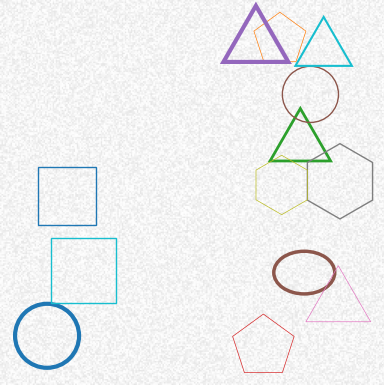[{"shape": "circle", "thickness": 3, "radius": 0.42, "center": [0.122, 0.128]}, {"shape": "square", "thickness": 1, "radius": 0.38, "center": [0.175, 0.49]}, {"shape": "pentagon", "thickness": 0.5, "radius": 0.36, "center": [0.727, 0.897]}, {"shape": "triangle", "thickness": 2, "radius": 0.45, "center": [0.78, 0.627]}, {"shape": "pentagon", "thickness": 0.5, "radius": 0.42, "center": [0.684, 0.1]}, {"shape": "triangle", "thickness": 3, "radius": 0.49, "center": [0.665, 0.888]}, {"shape": "oval", "thickness": 2.5, "radius": 0.4, "center": [0.79, 0.292]}, {"shape": "circle", "thickness": 1, "radius": 0.36, "center": [0.806, 0.755]}, {"shape": "triangle", "thickness": 0.5, "radius": 0.49, "center": [0.879, 0.213]}, {"shape": "hexagon", "thickness": 1, "radius": 0.49, "center": [0.883, 0.529]}, {"shape": "hexagon", "thickness": 0.5, "radius": 0.39, "center": [0.732, 0.52]}, {"shape": "square", "thickness": 1, "radius": 0.43, "center": [0.216, 0.298]}, {"shape": "triangle", "thickness": 1.5, "radius": 0.42, "center": [0.841, 0.871]}]